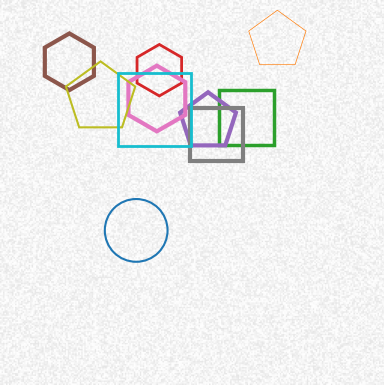[{"shape": "circle", "thickness": 1.5, "radius": 0.41, "center": [0.354, 0.402]}, {"shape": "pentagon", "thickness": 0.5, "radius": 0.39, "center": [0.72, 0.895]}, {"shape": "square", "thickness": 2.5, "radius": 0.35, "center": [0.64, 0.695]}, {"shape": "hexagon", "thickness": 2, "radius": 0.33, "center": [0.414, 0.818]}, {"shape": "pentagon", "thickness": 3, "radius": 0.38, "center": [0.54, 0.684]}, {"shape": "hexagon", "thickness": 3, "radius": 0.37, "center": [0.18, 0.84]}, {"shape": "hexagon", "thickness": 3, "radius": 0.43, "center": [0.407, 0.744]}, {"shape": "square", "thickness": 3, "radius": 0.35, "center": [0.562, 0.65]}, {"shape": "pentagon", "thickness": 1.5, "radius": 0.47, "center": [0.261, 0.746]}, {"shape": "square", "thickness": 2, "radius": 0.47, "center": [0.402, 0.715]}]